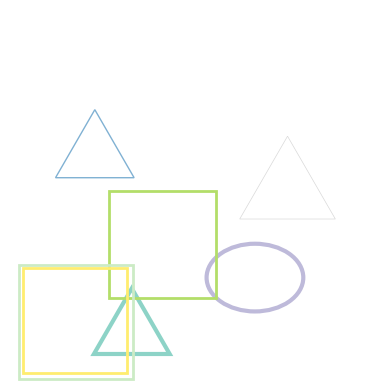[{"shape": "triangle", "thickness": 3, "radius": 0.57, "center": [0.342, 0.137]}, {"shape": "oval", "thickness": 3, "radius": 0.63, "center": [0.662, 0.279]}, {"shape": "triangle", "thickness": 1, "radius": 0.59, "center": [0.246, 0.597]}, {"shape": "square", "thickness": 2, "radius": 0.69, "center": [0.423, 0.365]}, {"shape": "triangle", "thickness": 0.5, "radius": 0.72, "center": [0.747, 0.503]}, {"shape": "square", "thickness": 2, "radius": 0.74, "center": [0.198, 0.164]}, {"shape": "square", "thickness": 2, "radius": 0.68, "center": [0.194, 0.167]}]